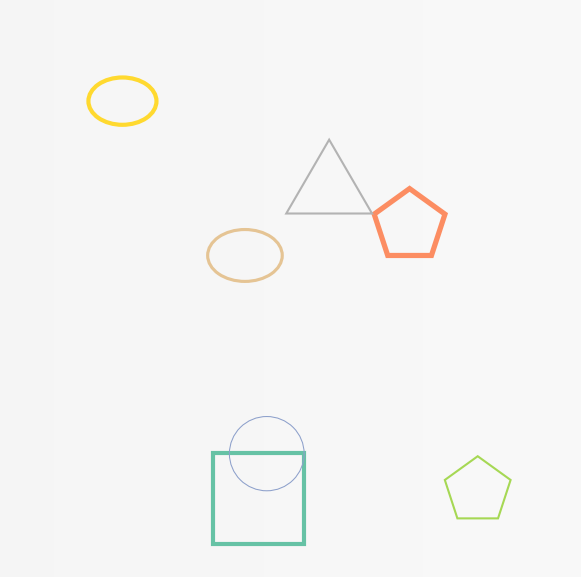[{"shape": "square", "thickness": 2, "radius": 0.39, "center": [0.445, 0.136]}, {"shape": "pentagon", "thickness": 2.5, "radius": 0.32, "center": [0.705, 0.609]}, {"shape": "circle", "thickness": 0.5, "radius": 0.32, "center": [0.459, 0.214]}, {"shape": "pentagon", "thickness": 1, "radius": 0.3, "center": [0.822, 0.15]}, {"shape": "oval", "thickness": 2, "radius": 0.29, "center": [0.211, 0.824]}, {"shape": "oval", "thickness": 1.5, "radius": 0.32, "center": [0.421, 0.557]}, {"shape": "triangle", "thickness": 1, "radius": 0.43, "center": [0.566, 0.672]}]